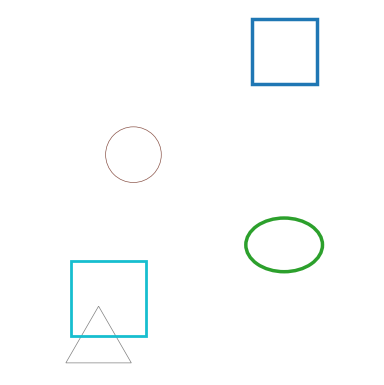[{"shape": "square", "thickness": 2.5, "radius": 0.42, "center": [0.739, 0.866]}, {"shape": "oval", "thickness": 2.5, "radius": 0.5, "center": [0.738, 0.364]}, {"shape": "circle", "thickness": 0.5, "radius": 0.36, "center": [0.347, 0.598]}, {"shape": "triangle", "thickness": 0.5, "radius": 0.49, "center": [0.256, 0.107]}, {"shape": "square", "thickness": 2, "radius": 0.49, "center": [0.283, 0.224]}]